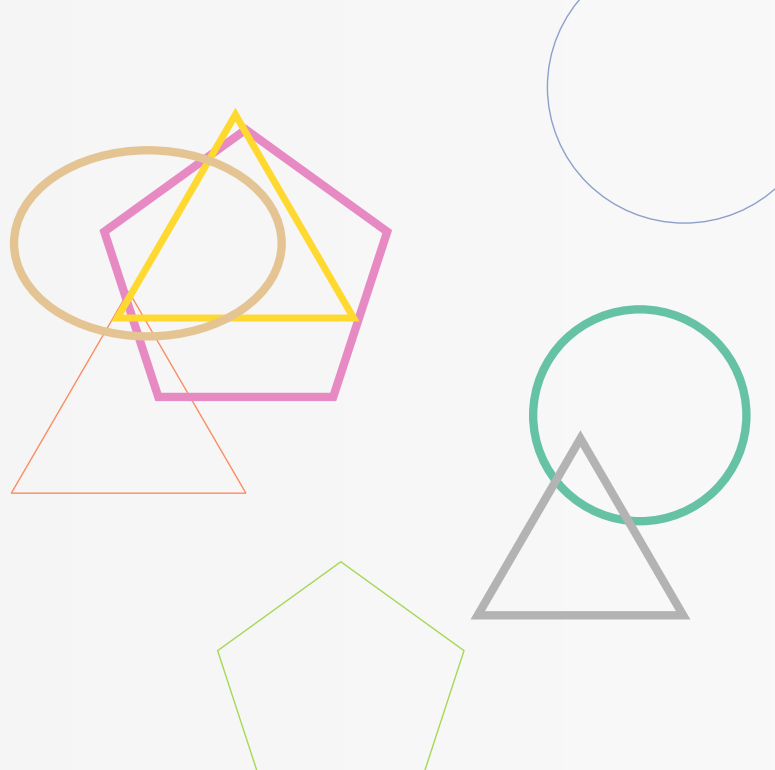[{"shape": "circle", "thickness": 3, "radius": 0.69, "center": [0.826, 0.461]}, {"shape": "triangle", "thickness": 0.5, "radius": 0.87, "center": [0.166, 0.447]}, {"shape": "circle", "thickness": 0.5, "radius": 0.88, "center": [0.883, 0.887]}, {"shape": "pentagon", "thickness": 3, "radius": 0.96, "center": [0.317, 0.64]}, {"shape": "pentagon", "thickness": 0.5, "radius": 0.84, "center": [0.44, 0.103]}, {"shape": "triangle", "thickness": 2.5, "radius": 0.88, "center": [0.304, 0.675]}, {"shape": "oval", "thickness": 3, "radius": 0.86, "center": [0.191, 0.684]}, {"shape": "triangle", "thickness": 3, "radius": 0.77, "center": [0.749, 0.277]}]